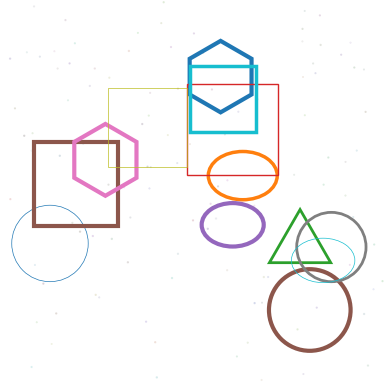[{"shape": "circle", "thickness": 0.5, "radius": 0.5, "center": [0.13, 0.368]}, {"shape": "hexagon", "thickness": 3, "radius": 0.46, "center": [0.573, 0.801]}, {"shape": "oval", "thickness": 2.5, "radius": 0.45, "center": [0.631, 0.544]}, {"shape": "triangle", "thickness": 2, "radius": 0.46, "center": [0.779, 0.364]}, {"shape": "square", "thickness": 1, "radius": 0.59, "center": [0.603, 0.664]}, {"shape": "oval", "thickness": 3, "radius": 0.4, "center": [0.604, 0.416]}, {"shape": "circle", "thickness": 3, "radius": 0.53, "center": [0.805, 0.195]}, {"shape": "square", "thickness": 3, "radius": 0.55, "center": [0.197, 0.522]}, {"shape": "hexagon", "thickness": 3, "radius": 0.47, "center": [0.274, 0.585]}, {"shape": "circle", "thickness": 2, "radius": 0.45, "center": [0.861, 0.358]}, {"shape": "square", "thickness": 0.5, "radius": 0.51, "center": [0.383, 0.669]}, {"shape": "square", "thickness": 2.5, "radius": 0.43, "center": [0.58, 0.743]}, {"shape": "oval", "thickness": 0.5, "radius": 0.41, "center": [0.839, 0.324]}]